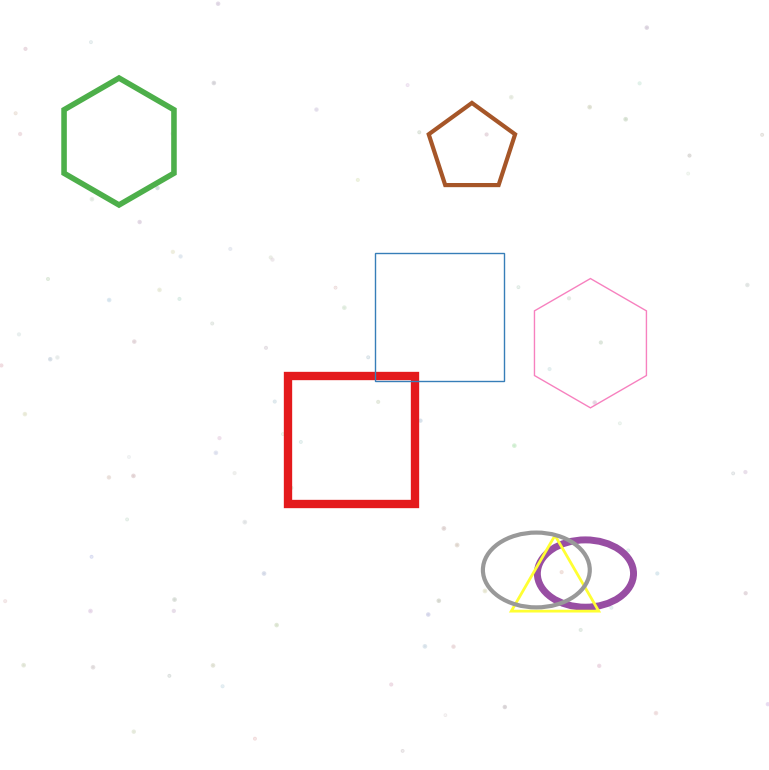[{"shape": "square", "thickness": 3, "radius": 0.41, "center": [0.457, 0.429]}, {"shape": "square", "thickness": 0.5, "radius": 0.42, "center": [0.571, 0.588]}, {"shape": "hexagon", "thickness": 2, "radius": 0.41, "center": [0.155, 0.816]}, {"shape": "oval", "thickness": 2.5, "radius": 0.31, "center": [0.76, 0.255]}, {"shape": "triangle", "thickness": 1, "radius": 0.33, "center": [0.721, 0.239]}, {"shape": "pentagon", "thickness": 1.5, "radius": 0.29, "center": [0.613, 0.807]}, {"shape": "hexagon", "thickness": 0.5, "radius": 0.42, "center": [0.767, 0.554]}, {"shape": "oval", "thickness": 1.5, "radius": 0.35, "center": [0.697, 0.26]}]